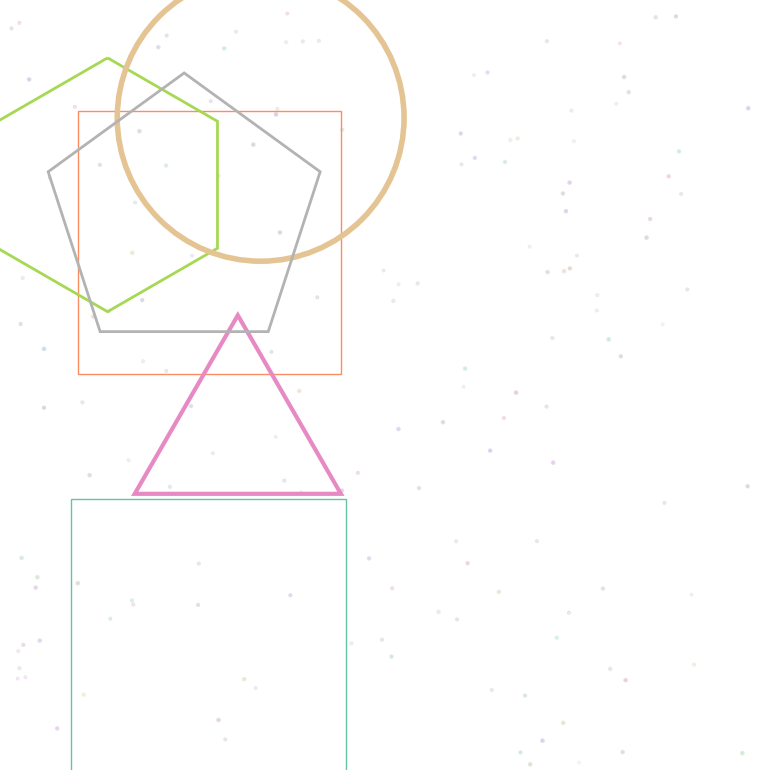[{"shape": "square", "thickness": 0.5, "radius": 0.89, "center": [0.271, 0.173]}, {"shape": "square", "thickness": 0.5, "radius": 0.85, "center": [0.272, 0.685]}, {"shape": "triangle", "thickness": 1.5, "radius": 0.77, "center": [0.309, 0.436]}, {"shape": "hexagon", "thickness": 1, "radius": 0.82, "center": [0.14, 0.76]}, {"shape": "circle", "thickness": 2, "radius": 0.93, "center": [0.339, 0.847]}, {"shape": "pentagon", "thickness": 1, "radius": 0.93, "center": [0.239, 0.72]}]